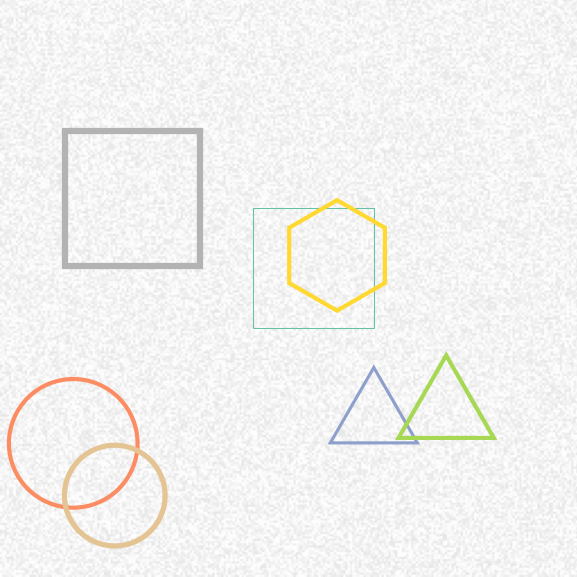[{"shape": "square", "thickness": 0.5, "radius": 0.52, "center": [0.543, 0.535]}, {"shape": "circle", "thickness": 2, "radius": 0.56, "center": [0.127, 0.231]}, {"shape": "triangle", "thickness": 1.5, "radius": 0.44, "center": [0.647, 0.276]}, {"shape": "triangle", "thickness": 2, "radius": 0.48, "center": [0.773, 0.288]}, {"shape": "hexagon", "thickness": 2, "radius": 0.48, "center": [0.584, 0.557]}, {"shape": "circle", "thickness": 2.5, "radius": 0.44, "center": [0.199, 0.141]}, {"shape": "square", "thickness": 3, "radius": 0.58, "center": [0.23, 0.656]}]